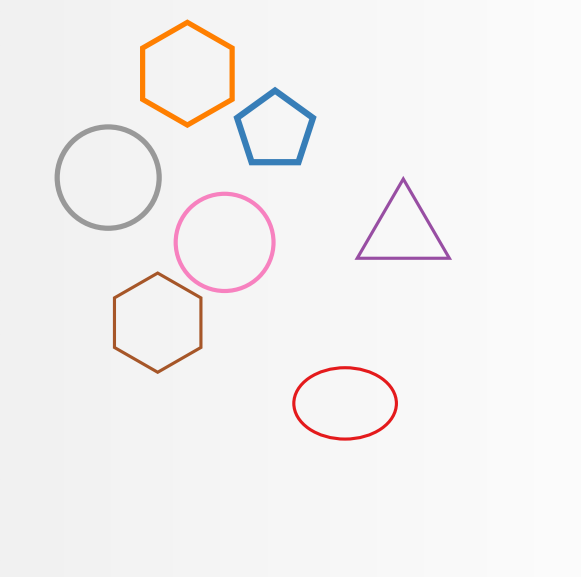[{"shape": "oval", "thickness": 1.5, "radius": 0.44, "center": [0.594, 0.301]}, {"shape": "pentagon", "thickness": 3, "radius": 0.34, "center": [0.473, 0.774]}, {"shape": "triangle", "thickness": 1.5, "radius": 0.46, "center": [0.694, 0.598]}, {"shape": "hexagon", "thickness": 2.5, "radius": 0.44, "center": [0.322, 0.871]}, {"shape": "hexagon", "thickness": 1.5, "radius": 0.43, "center": [0.271, 0.44]}, {"shape": "circle", "thickness": 2, "radius": 0.42, "center": [0.386, 0.579]}, {"shape": "circle", "thickness": 2.5, "radius": 0.44, "center": [0.186, 0.692]}]